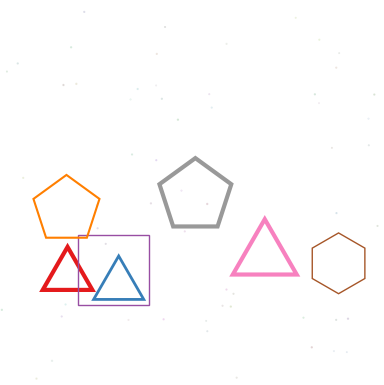[{"shape": "triangle", "thickness": 3, "radius": 0.37, "center": [0.175, 0.284]}, {"shape": "triangle", "thickness": 2, "radius": 0.38, "center": [0.308, 0.26]}, {"shape": "square", "thickness": 1, "radius": 0.46, "center": [0.295, 0.299]}, {"shape": "pentagon", "thickness": 1.5, "radius": 0.45, "center": [0.173, 0.455]}, {"shape": "hexagon", "thickness": 1, "radius": 0.39, "center": [0.879, 0.316]}, {"shape": "triangle", "thickness": 3, "radius": 0.48, "center": [0.688, 0.335]}, {"shape": "pentagon", "thickness": 3, "radius": 0.49, "center": [0.507, 0.491]}]